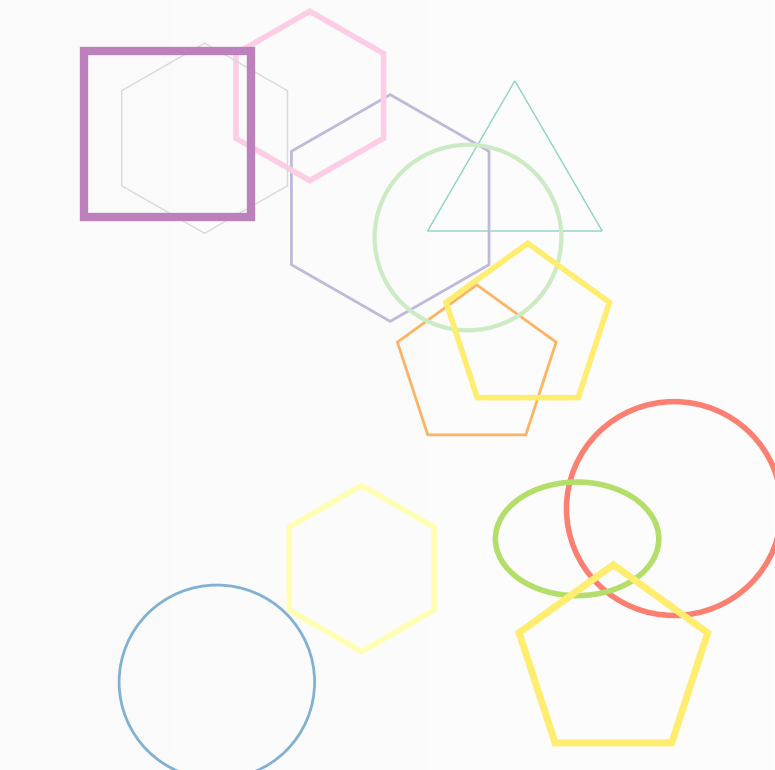[{"shape": "triangle", "thickness": 0.5, "radius": 0.65, "center": [0.664, 0.765]}, {"shape": "hexagon", "thickness": 2, "radius": 0.54, "center": [0.467, 0.262]}, {"shape": "hexagon", "thickness": 1, "radius": 0.74, "center": [0.504, 0.73]}, {"shape": "circle", "thickness": 2, "radius": 0.69, "center": [0.87, 0.34]}, {"shape": "circle", "thickness": 1, "radius": 0.63, "center": [0.28, 0.114]}, {"shape": "pentagon", "thickness": 1, "radius": 0.54, "center": [0.615, 0.522]}, {"shape": "oval", "thickness": 2, "radius": 0.53, "center": [0.745, 0.3]}, {"shape": "hexagon", "thickness": 2, "radius": 0.55, "center": [0.4, 0.875]}, {"shape": "hexagon", "thickness": 0.5, "radius": 0.62, "center": [0.264, 0.82]}, {"shape": "square", "thickness": 3, "radius": 0.54, "center": [0.216, 0.826]}, {"shape": "circle", "thickness": 1.5, "radius": 0.6, "center": [0.604, 0.692]}, {"shape": "pentagon", "thickness": 2, "radius": 0.55, "center": [0.681, 0.573]}, {"shape": "pentagon", "thickness": 2.5, "radius": 0.64, "center": [0.791, 0.139]}]